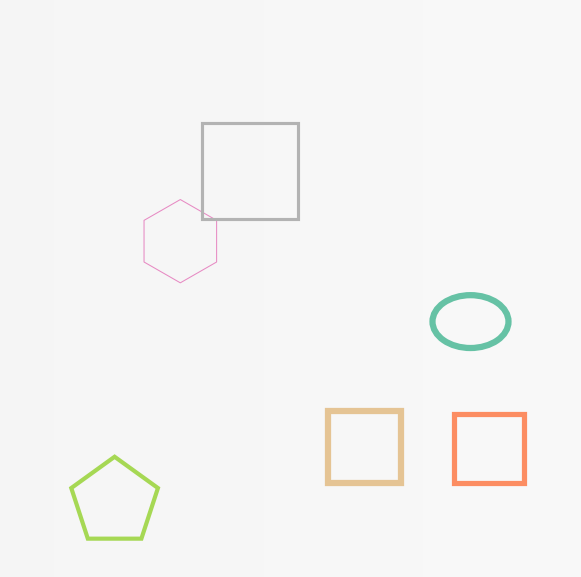[{"shape": "oval", "thickness": 3, "radius": 0.33, "center": [0.809, 0.442]}, {"shape": "square", "thickness": 2.5, "radius": 0.3, "center": [0.841, 0.222]}, {"shape": "hexagon", "thickness": 0.5, "radius": 0.36, "center": [0.31, 0.581]}, {"shape": "pentagon", "thickness": 2, "radius": 0.39, "center": [0.197, 0.13]}, {"shape": "square", "thickness": 3, "radius": 0.31, "center": [0.628, 0.225]}, {"shape": "square", "thickness": 1.5, "radius": 0.41, "center": [0.43, 0.703]}]